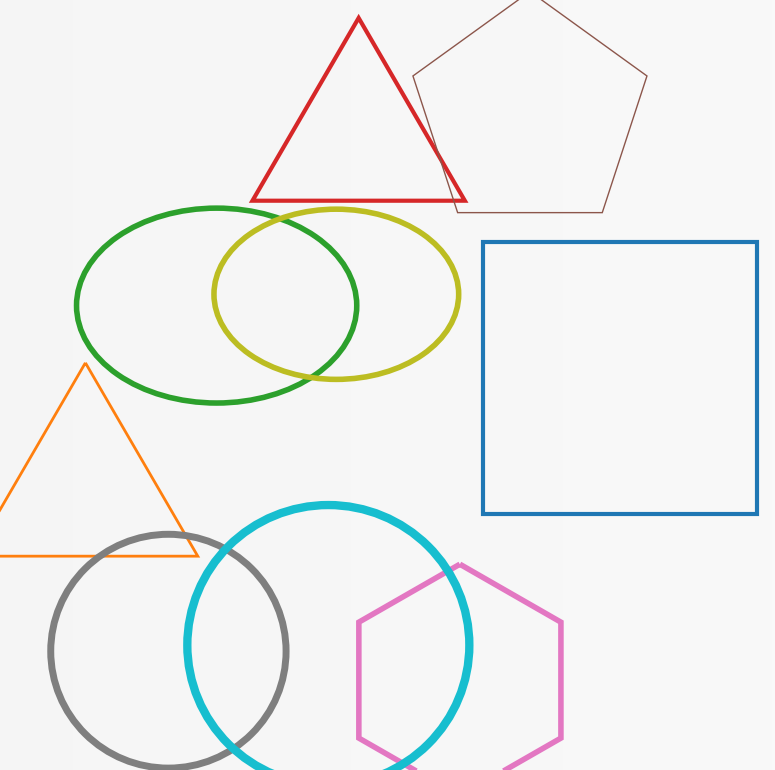[{"shape": "square", "thickness": 1.5, "radius": 0.88, "center": [0.8, 0.509]}, {"shape": "triangle", "thickness": 1, "radius": 0.84, "center": [0.11, 0.361]}, {"shape": "oval", "thickness": 2, "radius": 0.9, "center": [0.28, 0.603]}, {"shape": "triangle", "thickness": 1.5, "radius": 0.79, "center": [0.463, 0.818]}, {"shape": "pentagon", "thickness": 0.5, "radius": 0.79, "center": [0.684, 0.852]}, {"shape": "hexagon", "thickness": 2, "radius": 0.75, "center": [0.593, 0.117]}, {"shape": "circle", "thickness": 2.5, "radius": 0.76, "center": [0.217, 0.154]}, {"shape": "oval", "thickness": 2, "radius": 0.79, "center": [0.434, 0.618]}, {"shape": "circle", "thickness": 3, "radius": 0.91, "center": [0.424, 0.162]}]